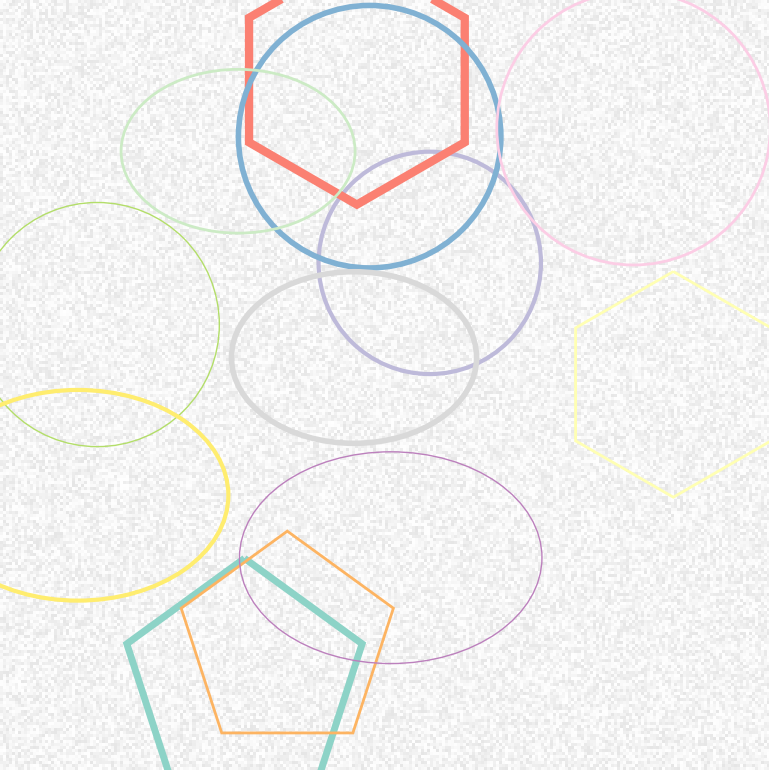[{"shape": "pentagon", "thickness": 2.5, "radius": 0.8, "center": [0.318, 0.114]}, {"shape": "hexagon", "thickness": 1, "radius": 0.73, "center": [0.874, 0.501]}, {"shape": "circle", "thickness": 1.5, "radius": 0.72, "center": [0.558, 0.659]}, {"shape": "hexagon", "thickness": 3, "radius": 0.81, "center": [0.463, 0.896]}, {"shape": "circle", "thickness": 2, "radius": 0.85, "center": [0.48, 0.822]}, {"shape": "pentagon", "thickness": 1, "radius": 0.72, "center": [0.373, 0.165]}, {"shape": "circle", "thickness": 0.5, "radius": 0.79, "center": [0.126, 0.578]}, {"shape": "circle", "thickness": 1, "radius": 0.89, "center": [0.823, 0.833]}, {"shape": "oval", "thickness": 2, "radius": 0.8, "center": [0.46, 0.536]}, {"shape": "oval", "thickness": 0.5, "radius": 0.98, "center": [0.507, 0.276]}, {"shape": "oval", "thickness": 1, "radius": 0.76, "center": [0.309, 0.804]}, {"shape": "oval", "thickness": 1.5, "radius": 0.98, "center": [0.101, 0.357]}]